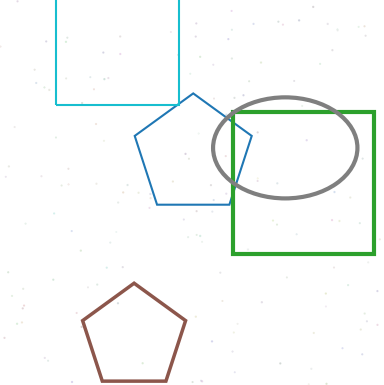[{"shape": "pentagon", "thickness": 1.5, "radius": 0.8, "center": [0.502, 0.598]}, {"shape": "square", "thickness": 3, "radius": 0.92, "center": [0.788, 0.525]}, {"shape": "pentagon", "thickness": 2.5, "radius": 0.7, "center": [0.348, 0.124]}, {"shape": "oval", "thickness": 3, "radius": 0.94, "center": [0.741, 0.616]}, {"shape": "square", "thickness": 1.5, "radius": 0.79, "center": [0.305, 0.886]}]